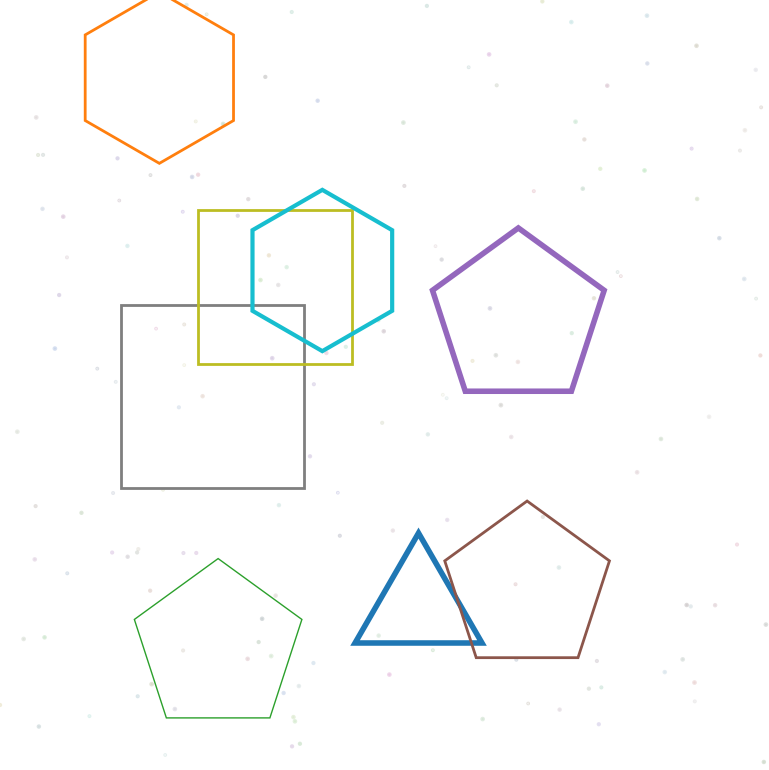[{"shape": "triangle", "thickness": 2, "radius": 0.48, "center": [0.544, 0.213]}, {"shape": "hexagon", "thickness": 1, "radius": 0.56, "center": [0.207, 0.899]}, {"shape": "pentagon", "thickness": 0.5, "radius": 0.57, "center": [0.283, 0.16]}, {"shape": "pentagon", "thickness": 2, "radius": 0.59, "center": [0.673, 0.587]}, {"shape": "pentagon", "thickness": 1, "radius": 0.56, "center": [0.685, 0.237]}, {"shape": "square", "thickness": 1, "radius": 0.59, "center": [0.276, 0.485]}, {"shape": "square", "thickness": 1, "radius": 0.5, "center": [0.357, 0.627]}, {"shape": "hexagon", "thickness": 1.5, "radius": 0.52, "center": [0.419, 0.649]}]